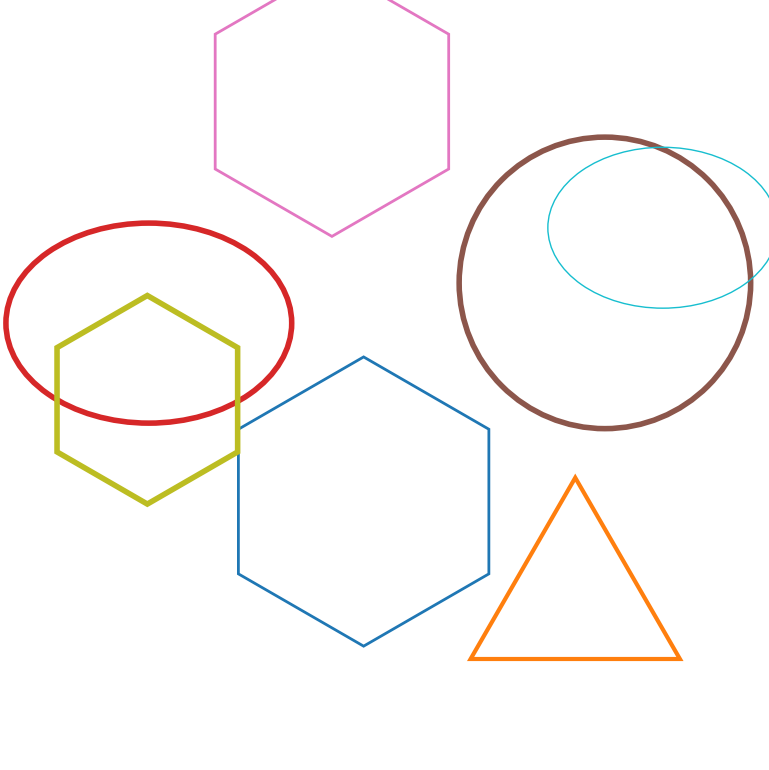[{"shape": "hexagon", "thickness": 1, "radius": 0.94, "center": [0.472, 0.349]}, {"shape": "triangle", "thickness": 1.5, "radius": 0.78, "center": [0.747, 0.223]}, {"shape": "oval", "thickness": 2, "radius": 0.93, "center": [0.193, 0.58]}, {"shape": "circle", "thickness": 2, "radius": 0.95, "center": [0.786, 0.633]}, {"shape": "hexagon", "thickness": 1, "radius": 0.88, "center": [0.431, 0.868]}, {"shape": "hexagon", "thickness": 2, "radius": 0.68, "center": [0.191, 0.481]}, {"shape": "oval", "thickness": 0.5, "radius": 0.75, "center": [0.861, 0.704]}]